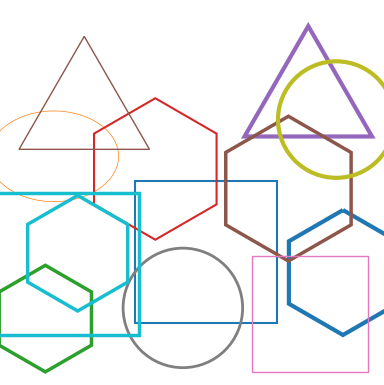[{"shape": "square", "thickness": 1.5, "radius": 0.92, "center": [0.534, 0.346]}, {"shape": "hexagon", "thickness": 3, "radius": 0.81, "center": [0.891, 0.292]}, {"shape": "oval", "thickness": 0.5, "radius": 0.84, "center": [0.14, 0.594]}, {"shape": "hexagon", "thickness": 2.5, "radius": 0.69, "center": [0.118, 0.173]}, {"shape": "hexagon", "thickness": 1.5, "radius": 0.92, "center": [0.403, 0.561]}, {"shape": "triangle", "thickness": 3, "radius": 0.96, "center": [0.801, 0.741]}, {"shape": "triangle", "thickness": 1, "radius": 0.98, "center": [0.219, 0.71]}, {"shape": "hexagon", "thickness": 2.5, "radius": 0.94, "center": [0.749, 0.51]}, {"shape": "square", "thickness": 1, "radius": 0.75, "center": [0.806, 0.184]}, {"shape": "circle", "thickness": 2, "radius": 0.78, "center": [0.475, 0.2]}, {"shape": "circle", "thickness": 3, "radius": 0.76, "center": [0.873, 0.689]}, {"shape": "square", "thickness": 2.5, "radius": 0.92, "center": [0.177, 0.314]}, {"shape": "hexagon", "thickness": 2.5, "radius": 0.75, "center": [0.202, 0.342]}]